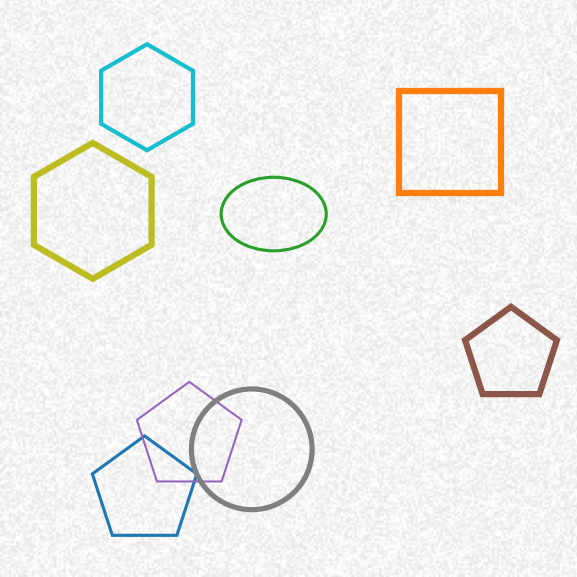[{"shape": "pentagon", "thickness": 1.5, "radius": 0.48, "center": [0.25, 0.149]}, {"shape": "square", "thickness": 3, "radius": 0.44, "center": [0.78, 0.754]}, {"shape": "oval", "thickness": 1.5, "radius": 0.46, "center": [0.474, 0.628]}, {"shape": "pentagon", "thickness": 1, "radius": 0.48, "center": [0.328, 0.243]}, {"shape": "pentagon", "thickness": 3, "radius": 0.42, "center": [0.885, 0.384]}, {"shape": "circle", "thickness": 2.5, "radius": 0.52, "center": [0.436, 0.221]}, {"shape": "hexagon", "thickness": 3, "radius": 0.59, "center": [0.161, 0.634]}, {"shape": "hexagon", "thickness": 2, "radius": 0.46, "center": [0.255, 0.831]}]